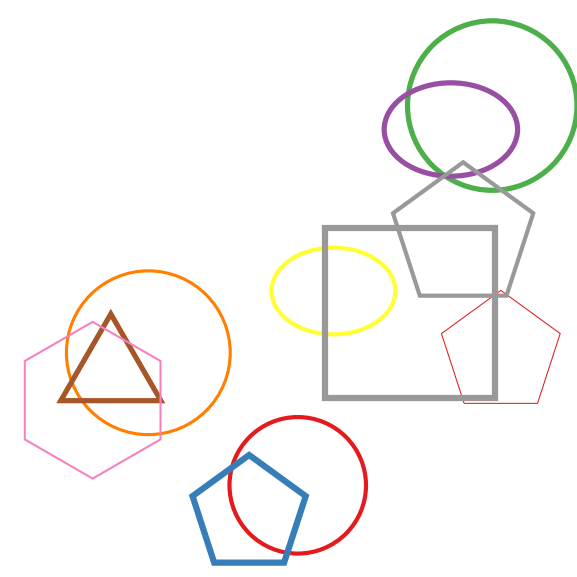[{"shape": "circle", "thickness": 2, "radius": 0.59, "center": [0.516, 0.159]}, {"shape": "pentagon", "thickness": 0.5, "radius": 0.54, "center": [0.867, 0.388]}, {"shape": "pentagon", "thickness": 3, "radius": 0.52, "center": [0.431, 0.108]}, {"shape": "circle", "thickness": 2.5, "radius": 0.73, "center": [0.852, 0.816]}, {"shape": "oval", "thickness": 2.5, "radius": 0.58, "center": [0.781, 0.775]}, {"shape": "circle", "thickness": 1.5, "radius": 0.71, "center": [0.257, 0.388]}, {"shape": "oval", "thickness": 2, "radius": 0.54, "center": [0.577, 0.495]}, {"shape": "triangle", "thickness": 2.5, "radius": 0.5, "center": [0.192, 0.355]}, {"shape": "hexagon", "thickness": 1, "radius": 0.68, "center": [0.16, 0.306]}, {"shape": "square", "thickness": 3, "radius": 0.74, "center": [0.71, 0.457]}, {"shape": "pentagon", "thickness": 2, "radius": 0.64, "center": [0.802, 0.59]}]